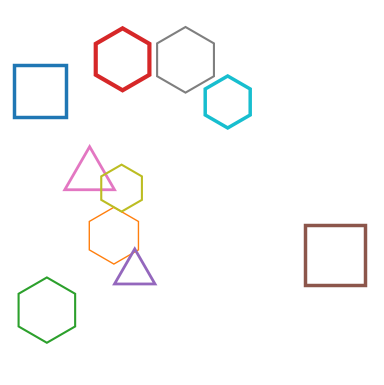[{"shape": "square", "thickness": 2.5, "radius": 0.34, "center": [0.104, 0.764]}, {"shape": "hexagon", "thickness": 1, "radius": 0.37, "center": [0.296, 0.388]}, {"shape": "hexagon", "thickness": 1.5, "radius": 0.42, "center": [0.122, 0.195]}, {"shape": "hexagon", "thickness": 3, "radius": 0.4, "center": [0.318, 0.846]}, {"shape": "triangle", "thickness": 2, "radius": 0.3, "center": [0.35, 0.293]}, {"shape": "square", "thickness": 2.5, "radius": 0.39, "center": [0.87, 0.338]}, {"shape": "triangle", "thickness": 2, "radius": 0.37, "center": [0.233, 0.544]}, {"shape": "hexagon", "thickness": 1.5, "radius": 0.43, "center": [0.482, 0.845]}, {"shape": "hexagon", "thickness": 1.5, "radius": 0.3, "center": [0.316, 0.511]}, {"shape": "hexagon", "thickness": 2.5, "radius": 0.34, "center": [0.591, 0.735]}]